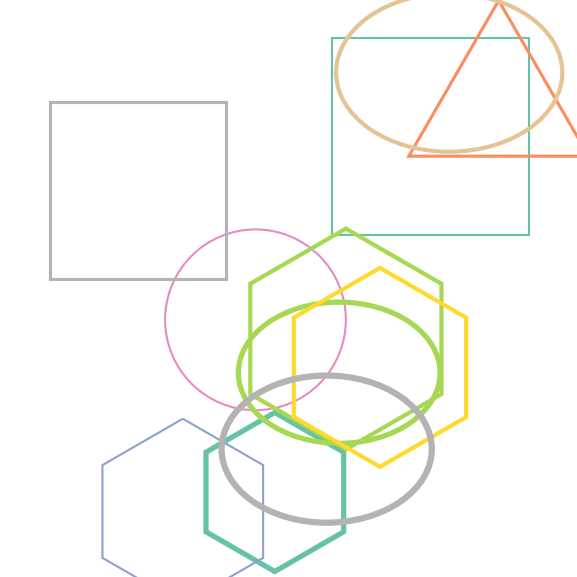[{"shape": "square", "thickness": 1, "radius": 0.86, "center": [0.745, 0.763]}, {"shape": "hexagon", "thickness": 2.5, "radius": 0.69, "center": [0.476, 0.147]}, {"shape": "triangle", "thickness": 1.5, "radius": 0.9, "center": [0.864, 0.819]}, {"shape": "hexagon", "thickness": 1, "radius": 0.8, "center": [0.317, 0.113]}, {"shape": "circle", "thickness": 1, "radius": 0.78, "center": [0.442, 0.445]}, {"shape": "hexagon", "thickness": 2, "radius": 0.96, "center": [0.599, 0.412]}, {"shape": "oval", "thickness": 2.5, "radius": 0.87, "center": [0.587, 0.354]}, {"shape": "hexagon", "thickness": 2, "radius": 0.86, "center": [0.658, 0.363]}, {"shape": "oval", "thickness": 2, "radius": 0.98, "center": [0.778, 0.874]}, {"shape": "oval", "thickness": 3, "radius": 0.91, "center": [0.566, 0.221]}, {"shape": "square", "thickness": 1.5, "radius": 0.76, "center": [0.239, 0.669]}]